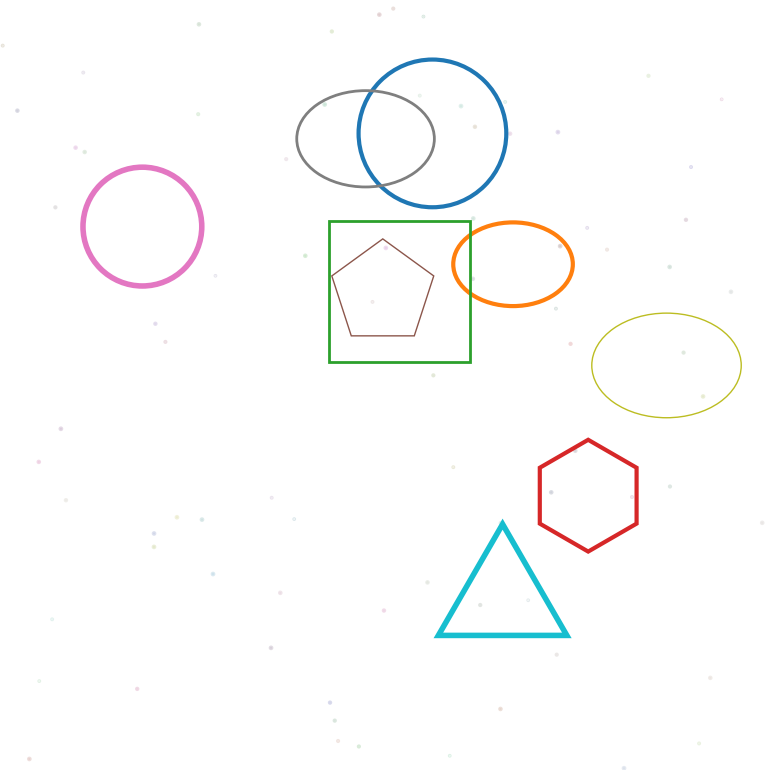[{"shape": "circle", "thickness": 1.5, "radius": 0.48, "center": [0.562, 0.827]}, {"shape": "oval", "thickness": 1.5, "radius": 0.39, "center": [0.666, 0.657]}, {"shape": "square", "thickness": 1, "radius": 0.46, "center": [0.518, 0.622]}, {"shape": "hexagon", "thickness": 1.5, "radius": 0.36, "center": [0.764, 0.356]}, {"shape": "pentagon", "thickness": 0.5, "radius": 0.35, "center": [0.497, 0.62]}, {"shape": "circle", "thickness": 2, "radius": 0.39, "center": [0.185, 0.706]}, {"shape": "oval", "thickness": 1, "radius": 0.45, "center": [0.475, 0.82]}, {"shape": "oval", "thickness": 0.5, "radius": 0.49, "center": [0.866, 0.525]}, {"shape": "triangle", "thickness": 2, "radius": 0.48, "center": [0.653, 0.223]}]